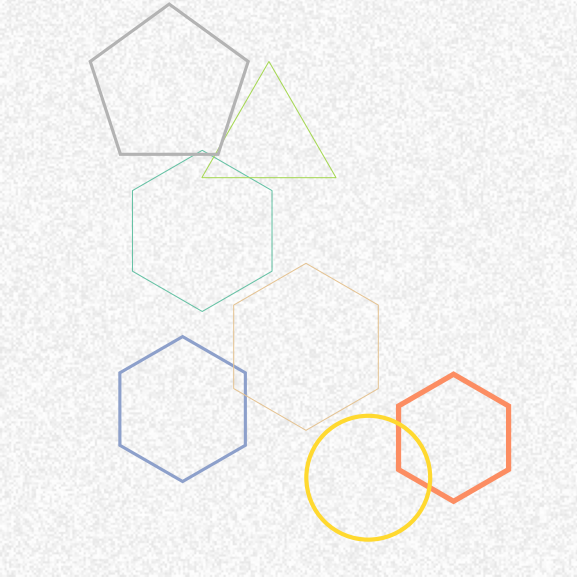[{"shape": "hexagon", "thickness": 0.5, "radius": 0.7, "center": [0.35, 0.599]}, {"shape": "hexagon", "thickness": 2.5, "radius": 0.55, "center": [0.785, 0.241]}, {"shape": "hexagon", "thickness": 1.5, "radius": 0.63, "center": [0.316, 0.291]}, {"shape": "triangle", "thickness": 0.5, "radius": 0.67, "center": [0.466, 0.759]}, {"shape": "circle", "thickness": 2, "radius": 0.54, "center": [0.638, 0.172]}, {"shape": "hexagon", "thickness": 0.5, "radius": 0.72, "center": [0.53, 0.399]}, {"shape": "pentagon", "thickness": 1.5, "radius": 0.72, "center": [0.293, 0.848]}]